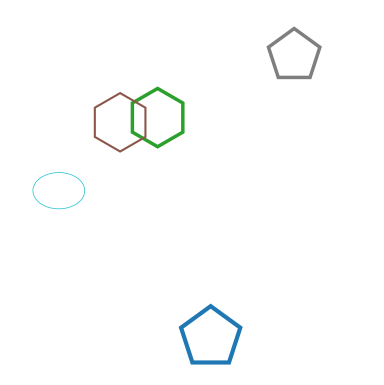[{"shape": "pentagon", "thickness": 3, "radius": 0.4, "center": [0.547, 0.124]}, {"shape": "hexagon", "thickness": 2.5, "radius": 0.38, "center": [0.409, 0.695]}, {"shape": "hexagon", "thickness": 1.5, "radius": 0.38, "center": [0.312, 0.682]}, {"shape": "pentagon", "thickness": 2.5, "radius": 0.35, "center": [0.764, 0.856]}, {"shape": "oval", "thickness": 0.5, "radius": 0.34, "center": [0.153, 0.505]}]